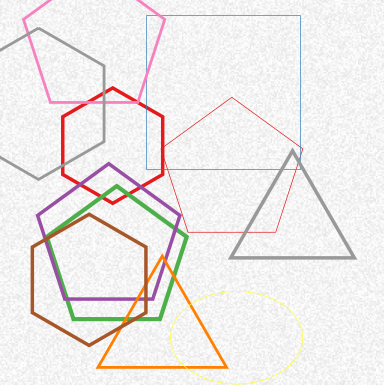[{"shape": "hexagon", "thickness": 2.5, "radius": 0.75, "center": [0.293, 0.622]}, {"shape": "pentagon", "thickness": 0.5, "radius": 0.97, "center": [0.602, 0.553]}, {"shape": "square", "thickness": 0.5, "radius": 1.0, "center": [0.578, 0.761]}, {"shape": "pentagon", "thickness": 3, "radius": 0.96, "center": [0.303, 0.326]}, {"shape": "pentagon", "thickness": 2.5, "radius": 0.97, "center": [0.283, 0.38]}, {"shape": "triangle", "thickness": 2, "radius": 0.96, "center": [0.421, 0.142]}, {"shape": "oval", "thickness": 0.5, "radius": 0.86, "center": [0.614, 0.123]}, {"shape": "hexagon", "thickness": 2.5, "radius": 0.85, "center": [0.232, 0.273]}, {"shape": "pentagon", "thickness": 2, "radius": 0.96, "center": [0.244, 0.89]}, {"shape": "hexagon", "thickness": 2, "radius": 0.98, "center": [0.1, 0.73]}, {"shape": "triangle", "thickness": 2.5, "radius": 0.93, "center": [0.76, 0.423]}]